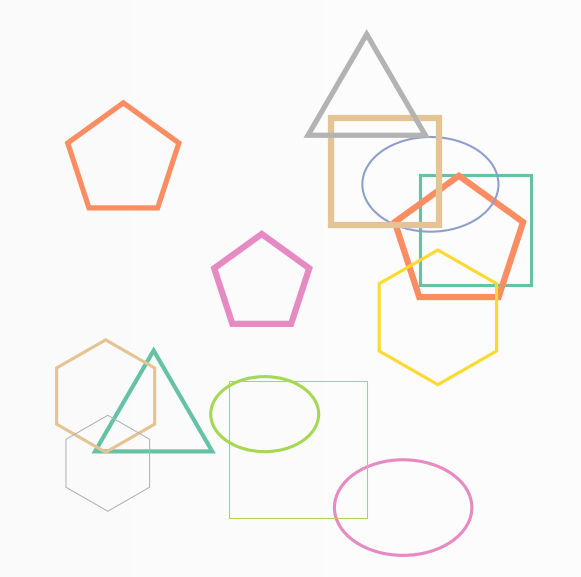[{"shape": "square", "thickness": 1.5, "radius": 0.48, "center": [0.818, 0.601]}, {"shape": "triangle", "thickness": 2, "radius": 0.58, "center": [0.264, 0.276]}, {"shape": "pentagon", "thickness": 3, "radius": 0.58, "center": [0.79, 0.579]}, {"shape": "pentagon", "thickness": 2.5, "radius": 0.5, "center": [0.212, 0.72]}, {"shape": "oval", "thickness": 1, "radius": 0.59, "center": [0.741, 0.68]}, {"shape": "oval", "thickness": 1.5, "radius": 0.59, "center": [0.694, 0.12]}, {"shape": "pentagon", "thickness": 3, "radius": 0.43, "center": [0.45, 0.508]}, {"shape": "square", "thickness": 0.5, "radius": 0.59, "center": [0.513, 0.221]}, {"shape": "oval", "thickness": 1.5, "radius": 0.46, "center": [0.455, 0.282]}, {"shape": "hexagon", "thickness": 1.5, "radius": 0.58, "center": [0.753, 0.45]}, {"shape": "hexagon", "thickness": 1.5, "radius": 0.49, "center": [0.182, 0.313]}, {"shape": "square", "thickness": 3, "radius": 0.46, "center": [0.662, 0.701]}, {"shape": "hexagon", "thickness": 0.5, "radius": 0.42, "center": [0.185, 0.197]}, {"shape": "triangle", "thickness": 2.5, "radius": 0.58, "center": [0.631, 0.823]}]